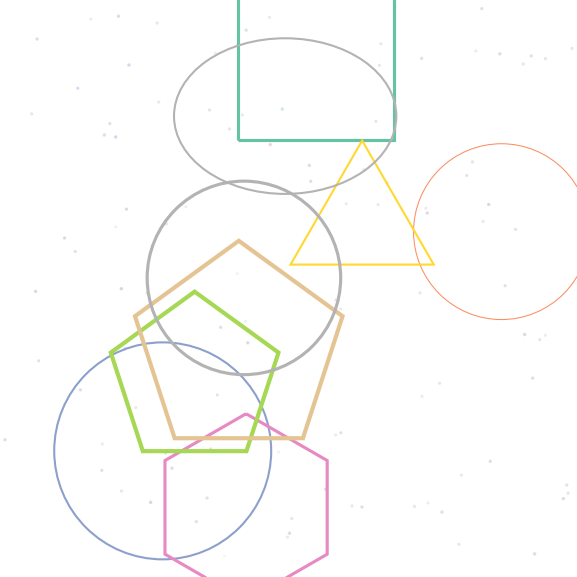[{"shape": "square", "thickness": 1.5, "radius": 0.68, "center": [0.547, 0.892]}, {"shape": "circle", "thickness": 0.5, "radius": 0.76, "center": [0.868, 0.598]}, {"shape": "circle", "thickness": 1, "radius": 0.94, "center": [0.282, 0.218]}, {"shape": "hexagon", "thickness": 1.5, "radius": 0.81, "center": [0.426, 0.121]}, {"shape": "pentagon", "thickness": 2, "radius": 0.76, "center": [0.337, 0.341]}, {"shape": "triangle", "thickness": 1, "radius": 0.72, "center": [0.627, 0.613]}, {"shape": "pentagon", "thickness": 2, "radius": 0.94, "center": [0.413, 0.393]}, {"shape": "circle", "thickness": 1.5, "radius": 0.84, "center": [0.422, 0.518]}, {"shape": "oval", "thickness": 1, "radius": 0.96, "center": [0.494, 0.798]}]